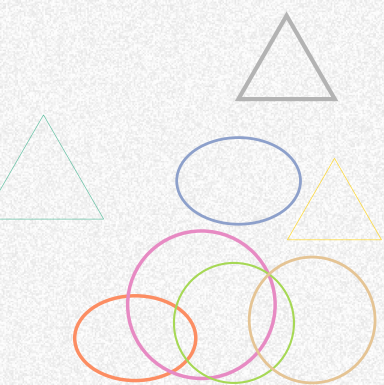[{"shape": "triangle", "thickness": 0.5, "radius": 0.9, "center": [0.113, 0.521]}, {"shape": "oval", "thickness": 2.5, "radius": 0.79, "center": [0.351, 0.122]}, {"shape": "oval", "thickness": 2, "radius": 0.8, "center": [0.62, 0.53]}, {"shape": "circle", "thickness": 2.5, "radius": 0.96, "center": [0.523, 0.209]}, {"shape": "circle", "thickness": 1.5, "radius": 0.78, "center": [0.608, 0.161]}, {"shape": "triangle", "thickness": 0.5, "radius": 0.71, "center": [0.869, 0.448]}, {"shape": "circle", "thickness": 2, "radius": 0.82, "center": [0.811, 0.169]}, {"shape": "triangle", "thickness": 3, "radius": 0.72, "center": [0.744, 0.815]}]